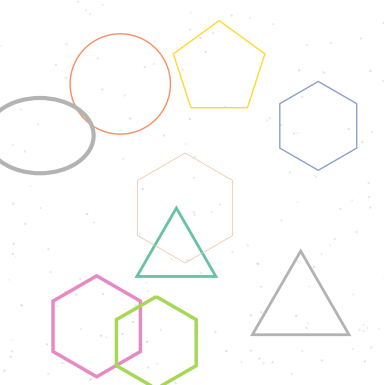[{"shape": "triangle", "thickness": 2, "radius": 0.59, "center": [0.458, 0.341]}, {"shape": "circle", "thickness": 1, "radius": 0.65, "center": [0.312, 0.782]}, {"shape": "hexagon", "thickness": 1, "radius": 0.58, "center": [0.827, 0.673]}, {"shape": "hexagon", "thickness": 2.5, "radius": 0.66, "center": [0.251, 0.152]}, {"shape": "hexagon", "thickness": 2.5, "radius": 0.6, "center": [0.406, 0.11]}, {"shape": "pentagon", "thickness": 1, "radius": 0.62, "center": [0.569, 0.821]}, {"shape": "hexagon", "thickness": 0.5, "radius": 0.71, "center": [0.481, 0.46]}, {"shape": "oval", "thickness": 3, "radius": 0.7, "center": [0.104, 0.648]}, {"shape": "triangle", "thickness": 2, "radius": 0.72, "center": [0.781, 0.203]}]